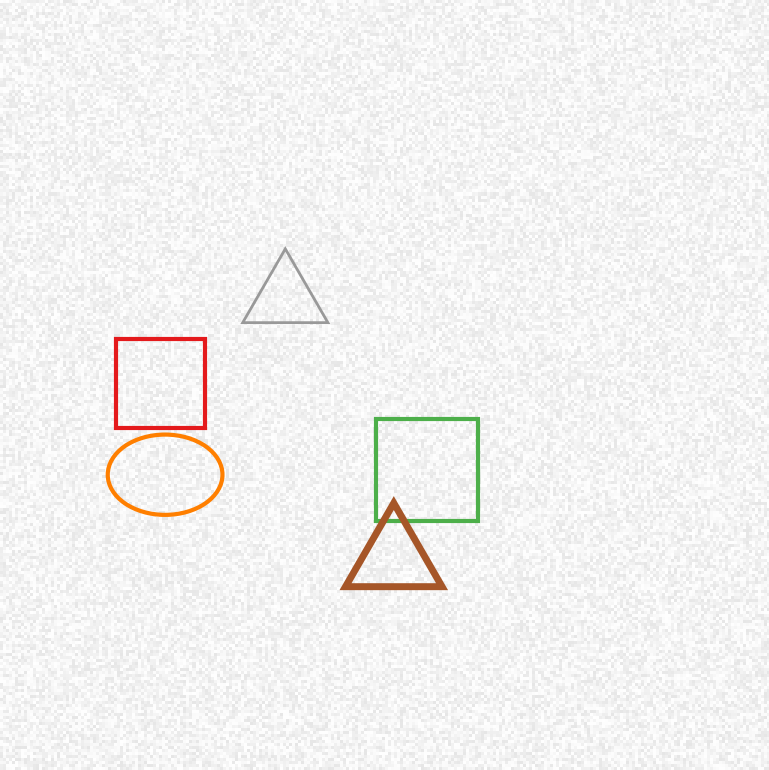[{"shape": "square", "thickness": 1.5, "radius": 0.29, "center": [0.208, 0.502]}, {"shape": "square", "thickness": 1.5, "radius": 0.33, "center": [0.555, 0.39]}, {"shape": "oval", "thickness": 1.5, "radius": 0.37, "center": [0.214, 0.383]}, {"shape": "triangle", "thickness": 2.5, "radius": 0.36, "center": [0.511, 0.274]}, {"shape": "triangle", "thickness": 1, "radius": 0.32, "center": [0.371, 0.613]}]